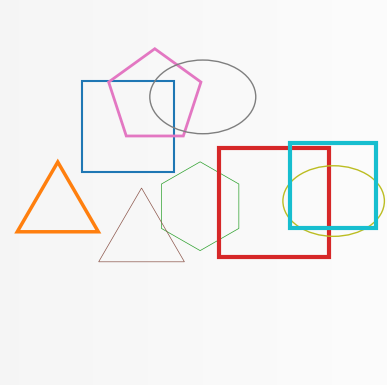[{"shape": "square", "thickness": 1.5, "radius": 0.59, "center": [0.331, 0.672]}, {"shape": "triangle", "thickness": 2.5, "radius": 0.6, "center": [0.149, 0.458]}, {"shape": "hexagon", "thickness": 0.5, "radius": 0.58, "center": [0.517, 0.464]}, {"shape": "square", "thickness": 3, "radius": 0.71, "center": [0.708, 0.475]}, {"shape": "triangle", "thickness": 0.5, "radius": 0.64, "center": [0.365, 0.384]}, {"shape": "pentagon", "thickness": 2, "radius": 0.63, "center": [0.399, 0.748]}, {"shape": "oval", "thickness": 1, "radius": 0.68, "center": [0.523, 0.748]}, {"shape": "oval", "thickness": 1, "radius": 0.65, "center": [0.861, 0.478]}, {"shape": "square", "thickness": 3, "radius": 0.56, "center": [0.86, 0.518]}]